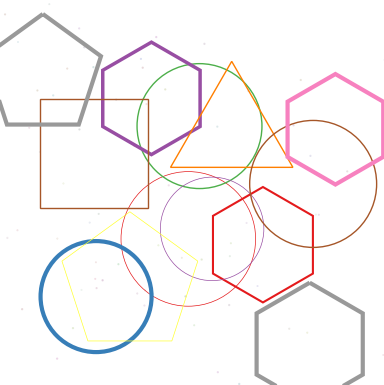[{"shape": "circle", "thickness": 0.5, "radius": 0.87, "center": [0.489, 0.379]}, {"shape": "hexagon", "thickness": 1.5, "radius": 0.75, "center": [0.683, 0.364]}, {"shape": "circle", "thickness": 3, "radius": 0.72, "center": [0.25, 0.23]}, {"shape": "circle", "thickness": 1, "radius": 0.81, "center": [0.518, 0.672]}, {"shape": "hexagon", "thickness": 2.5, "radius": 0.73, "center": [0.393, 0.744]}, {"shape": "circle", "thickness": 0.5, "radius": 0.67, "center": [0.551, 0.406]}, {"shape": "triangle", "thickness": 1, "radius": 0.92, "center": [0.602, 0.657]}, {"shape": "pentagon", "thickness": 0.5, "radius": 0.93, "center": [0.337, 0.264]}, {"shape": "circle", "thickness": 1, "radius": 0.82, "center": [0.813, 0.522]}, {"shape": "square", "thickness": 1, "radius": 0.71, "center": [0.244, 0.601]}, {"shape": "hexagon", "thickness": 3, "radius": 0.72, "center": [0.871, 0.664]}, {"shape": "hexagon", "thickness": 3, "radius": 0.8, "center": [0.804, 0.107]}, {"shape": "pentagon", "thickness": 3, "radius": 0.79, "center": [0.111, 0.805]}]